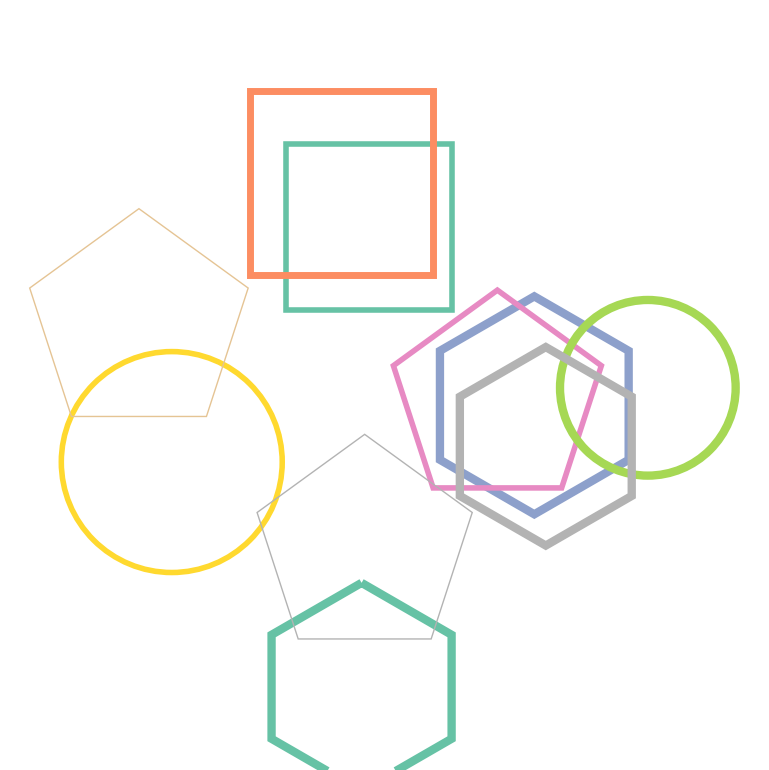[{"shape": "square", "thickness": 2, "radius": 0.54, "center": [0.479, 0.705]}, {"shape": "hexagon", "thickness": 3, "radius": 0.67, "center": [0.47, 0.108]}, {"shape": "square", "thickness": 2.5, "radius": 0.6, "center": [0.443, 0.762]}, {"shape": "hexagon", "thickness": 3, "radius": 0.71, "center": [0.694, 0.474]}, {"shape": "pentagon", "thickness": 2, "radius": 0.71, "center": [0.646, 0.481]}, {"shape": "circle", "thickness": 3, "radius": 0.57, "center": [0.841, 0.496]}, {"shape": "circle", "thickness": 2, "radius": 0.72, "center": [0.223, 0.4]}, {"shape": "pentagon", "thickness": 0.5, "radius": 0.75, "center": [0.18, 0.58]}, {"shape": "hexagon", "thickness": 3, "radius": 0.64, "center": [0.709, 0.42]}, {"shape": "pentagon", "thickness": 0.5, "radius": 0.73, "center": [0.474, 0.289]}]